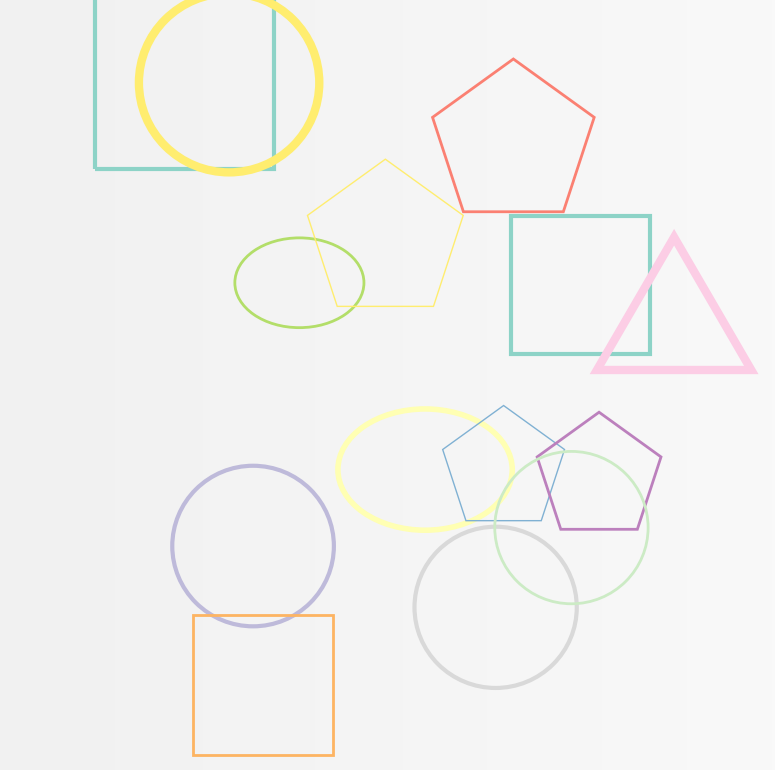[{"shape": "square", "thickness": 1.5, "radius": 0.58, "center": [0.238, 0.896]}, {"shape": "square", "thickness": 1.5, "radius": 0.45, "center": [0.749, 0.63]}, {"shape": "oval", "thickness": 2, "radius": 0.56, "center": [0.548, 0.39]}, {"shape": "circle", "thickness": 1.5, "radius": 0.52, "center": [0.327, 0.291]}, {"shape": "pentagon", "thickness": 1, "radius": 0.55, "center": [0.662, 0.814]}, {"shape": "pentagon", "thickness": 0.5, "radius": 0.41, "center": [0.65, 0.391]}, {"shape": "square", "thickness": 1, "radius": 0.45, "center": [0.34, 0.11]}, {"shape": "oval", "thickness": 1, "radius": 0.42, "center": [0.386, 0.633]}, {"shape": "triangle", "thickness": 3, "radius": 0.57, "center": [0.87, 0.577]}, {"shape": "circle", "thickness": 1.5, "radius": 0.52, "center": [0.64, 0.211]}, {"shape": "pentagon", "thickness": 1, "radius": 0.42, "center": [0.773, 0.381]}, {"shape": "circle", "thickness": 1, "radius": 0.49, "center": [0.737, 0.315]}, {"shape": "circle", "thickness": 3, "radius": 0.58, "center": [0.296, 0.893]}, {"shape": "pentagon", "thickness": 0.5, "radius": 0.53, "center": [0.497, 0.688]}]